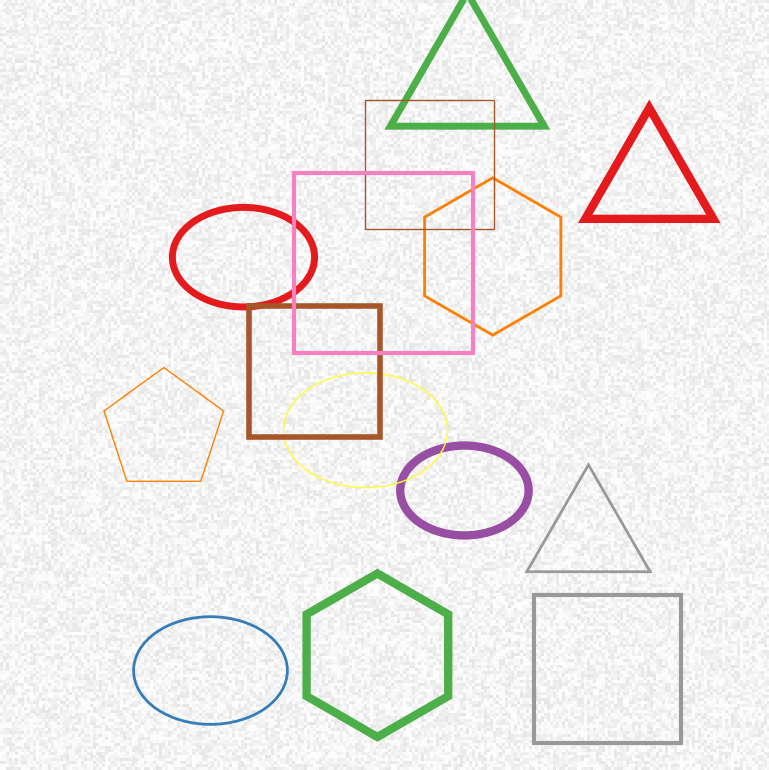[{"shape": "oval", "thickness": 2.5, "radius": 0.46, "center": [0.316, 0.666]}, {"shape": "triangle", "thickness": 3, "radius": 0.48, "center": [0.843, 0.764]}, {"shape": "oval", "thickness": 1, "radius": 0.5, "center": [0.273, 0.129]}, {"shape": "hexagon", "thickness": 3, "radius": 0.53, "center": [0.49, 0.149]}, {"shape": "triangle", "thickness": 2.5, "radius": 0.58, "center": [0.607, 0.894]}, {"shape": "oval", "thickness": 3, "radius": 0.42, "center": [0.603, 0.363]}, {"shape": "pentagon", "thickness": 0.5, "radius": 0.41, "center": [0.213, 0.441]}, {"shape": "hexagon", "thickness": 1, "radius": 0.51, "center": [0.64, 0.667]}, {"shape": "oval", "thickness": 0.5, "radius": 0.53, "center": [0.475, 0.441]}, {"shape": "square", "thickness": 2, "radius": 0.43, "center": [0.409, 0.517]}, {"shape": "square", "thickness": 0.5, "radius": 0.42, "center": [0.558, 0.786]}, {"shape": "square", "thickness": 1.5, "radius": 0.58, "center": [0.498, 0.658]}, {"shape": "triangle", "thickness": 1, "radius": 0.46, "center": [0.764, 0.304]}, {"shape": "square", "thickness": 1.5, "radius": 0.48, "center": [0.789, 0.131]}]